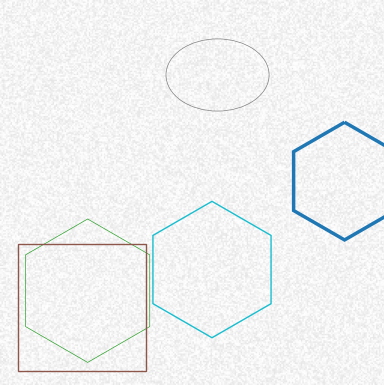[{"shape": "hexagon", "thickness": 2.5, "radius": 0.76, "center": [0.895, 0.53]}, {"shape": "hexagon", "thickness": 0.5, "radius": 0.93, "center": [0.228, 0.245]}, {"shape": "square", "thickness": 1, "radius": 0.83, "center": [0.213, 0.201]}, {"shape": "oval", "thickness": 0.5, "radius": 0.67, "center": [0.565, 0.805]}, {"shape": "hexagon", "thickness": 1, "radius": 0.89, "center": [0.551, 0.3]}]